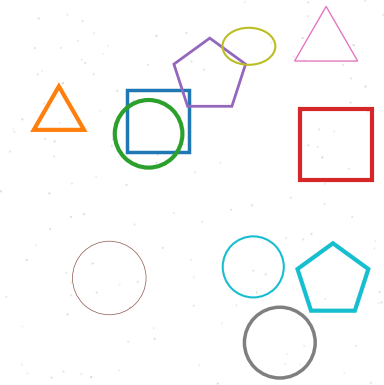[{"shape": "square", "thickness": 2.5, "radius": 0.4, "center": [0.41, 0.686]}, {"shape": "triangle", "thickness": 3, "radius": 0.38, "center": [0.153, 0.7]}, {"shape": "circle", "thickness": 3, "radius": 0.44, "center": [0.386, 0.652]}, {"shape": "square", "thickness": 3, "radius": 0.47, "center": [0.873, 0.625]}, {"shape": "pentagon", "thickness": 2, "radius": 0.49, "center": [0.545, 0.803]}, {"shape": "circle", "thickness": 0.5, "radius": 0.48, "center": [0.284, 0.278]}, {"shape": "triangle", "thickness": 1, "radius": 0.47, "center": [0.847, 0.889]}, {"shape": "circle", "thickness": 2.5, "radius": 0.46, "center": [0.727, 0.11]}, {"shape": "oval", "thickness": 1.5, "radius": 0.34, "center": [0.646, 0.88]}, {"shape": "pentagon", "thickness": 3, "radius": 0.48, "center": [0.865, 0.271]}, {"shape": "circle", "thickness": 1.5, "radius": 0.4, "center": [0.658, 0.307]}]